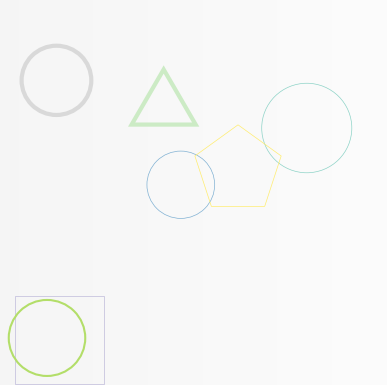[{"shape": "circle", "thickness": 0.5, "radius": 0.58, "center": [0.792, 0.667]}, {"shape": "square", "thickness": 0.5, "radius": 0.57, "center": [0.154, 0.117]}, {"shape": "circle", "thickness": 0.5, "radius": 0.44, "center": [0.467, 0.52]}, {"shape": "circle", "thickness": 1.5, "radius": 0.49, "center": [0.121, 0.122]}, {"shape": "circle", "thickness": 3, "radius": 0.45, "center": [0.146, 0.791]}, {"shape": "triangle", "thickness": 3, "radius": 0.48, "center": [0.422, 0.724]}, {"shape": "pentagon", "thickness": 0.5, "radius": 0.59, "center": [0.614, 0.559]}]